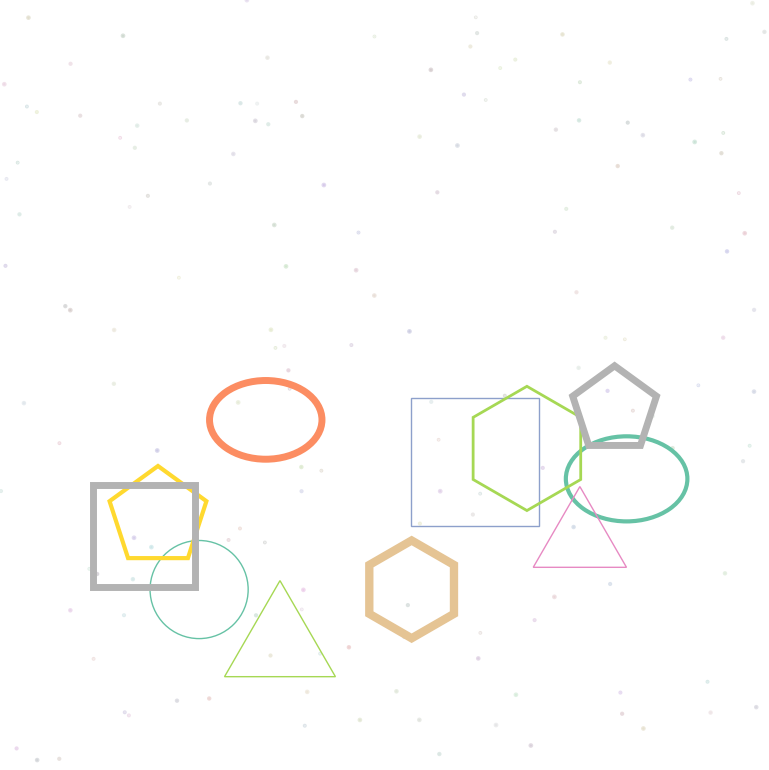[{"shape": "oval", "thickness": 1.5, "radius": 0.39, "center": [0.814, 0.378]}, {"shape": "circle", "thickness": 0.5, "radius": 0.32, "center": [0.259, 0.234]}, {"shape": "oval", "thickness": 2.5, "radius": 0.37, "center": [0.345, 0.455]}, {"shape": "square", "thickness": 0.5, "radius": 0.41, "center": [0.616, 0.4]}, {"shape": "triangle", "thickness": 0.5, "radius": 0.35, "center": [0.753, 0.298]}, {"shape": "triangle", "thickness": 0.5, "radius": 0.42, "center": [0.364, 0.163]}, {"shape": "hexagon", "thickness": 1, "radius": 0.4, "center": [0.684, 0.418]}, {"shape": "pentagon", "thickness": 1.5, "radius": 0.33, "center": [0.205, 0.329]}, {"shape": "hexagon", "thickness": 3, "radius": 0.32, "center": [0.535, 0.235]}, {"shape": "pentagon", "thickness": 2.5, "radius": 0.29, "center": [0.798, 0.468]}, {"shape": "square", "thickness": 2.5, "radius": 0.33, "center": [0.187, 0.304]}]